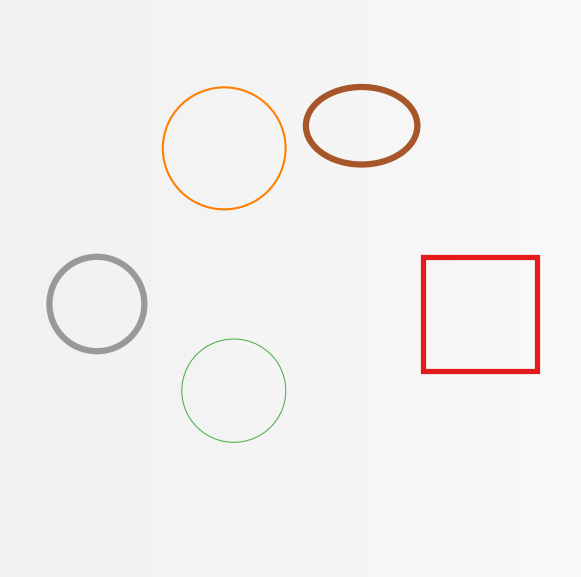[{"shape": "square", "thickness": 2.5, "radius": 0.49, "center": [0.826, 0.455]}, {"shape": "circle", "thickness": 0.5, "radius": 0.45, "center": [0.402, 0.323]}, {"shape": "circle", "thickness": 1, "radius": 0.53, "center": [0.386, 0.742]}, {"shape": "oval", "thickness": 3, "radius": 0.48, "center": [0.622, 0.781]}, {"shape": "circle", "thickness": 3, "radius": 0.41, "center": [0.167, 0.473]}]